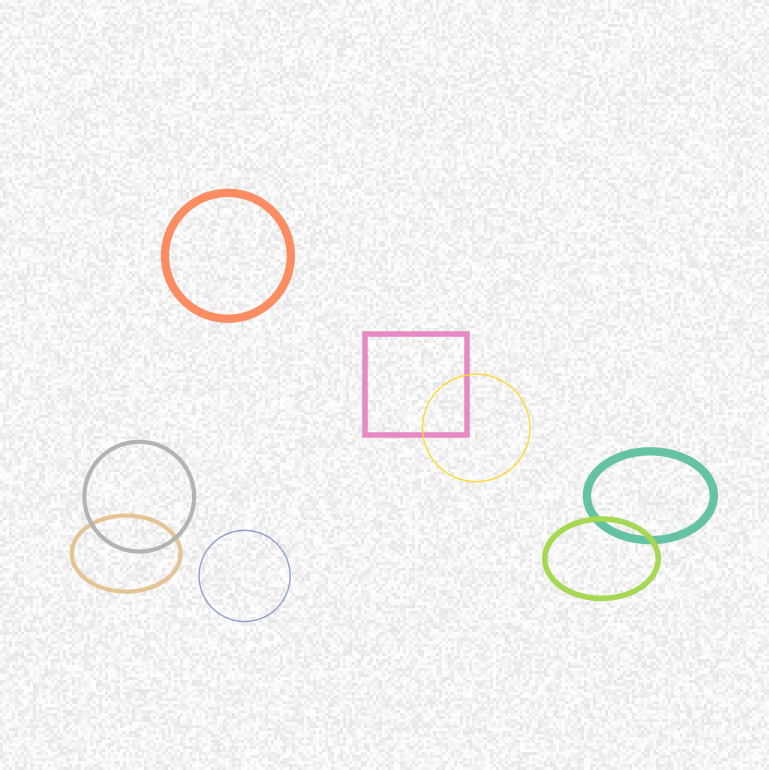[{"shape": "oval", "thickness": 3, "radius": 0.41, "center": [0.845, 0.356]}, {"shape": "circle", "thickness": 3, "radius": 0.41, "center": [0.296, 0.668]}, {"shape": "circle", "thickness": 0.5, "radius": 0.3, "center": [0.318, 0.252]}, {"shape": "square", "thickness": 2, "radius": 0.33, "center": [0.54, 0.501]}, {"shape": "oval", "thickness": 2, "radius": 0.37, "center": [0.781, 0.274]}, {"shape": "circle", "thickness": 0.5, "radius": 0.35, "center": [0.618, 0.444]}, {"shape": "oval", "thickness": 1.5, "radius": 0.35, "center": [0.164, 0.281]}, {"shape": "circle", "thickness": 1.5, "radius": 0.36, "center": [0.181, 0.355]}]